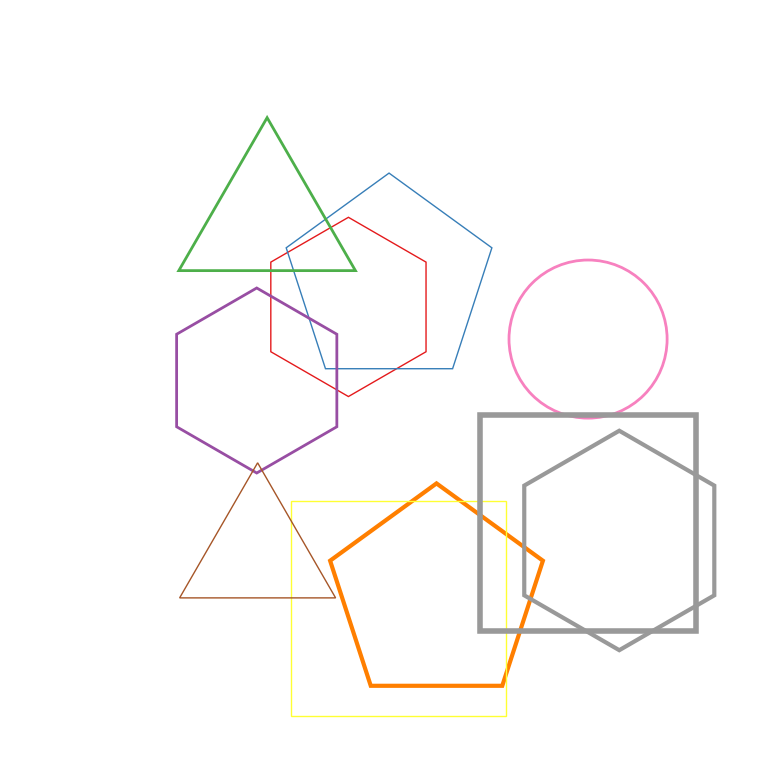[{"shape": "hexagon", "thickness": 0.5, "radius": 0.58, "center": [0.452, 0.601]}, {"shape": "pentagon", "thickness": 0.5, "radius": 0.7, "center": [0.505, 0.635]}, {"shape": "triangle", "thickness": 1, "radius": 0.66, "center": [0.347, 0.715]}, {"shape": "hexagon", "thickness": 1, "radius": 0.6, "center": [0.333, 0.506]}, {"shape": "pentagon", "thickness": 1.5, "radius": 0.73, "center": [0.567, 0.227]}, {"shape": "square", "thickness": 0.5, "radius": 0.7, "center": [0.518, 0.21]}, {"shape": "triangle", "thickness": 0.5, "radius": 0.58, "center": [0.335, 0.282]}, {"shape": "circle", "thickness": 1, "radius": 0.51, "center": [0.764, 0.56]}, {"shape": "square", "thickness": 2, "radius": 0.7, "center": [0.764, 0.321]}, {"shape": "hexagon", "thickness": 1.5, "radius": 0.71, "center": [0.804, 0.298]}]